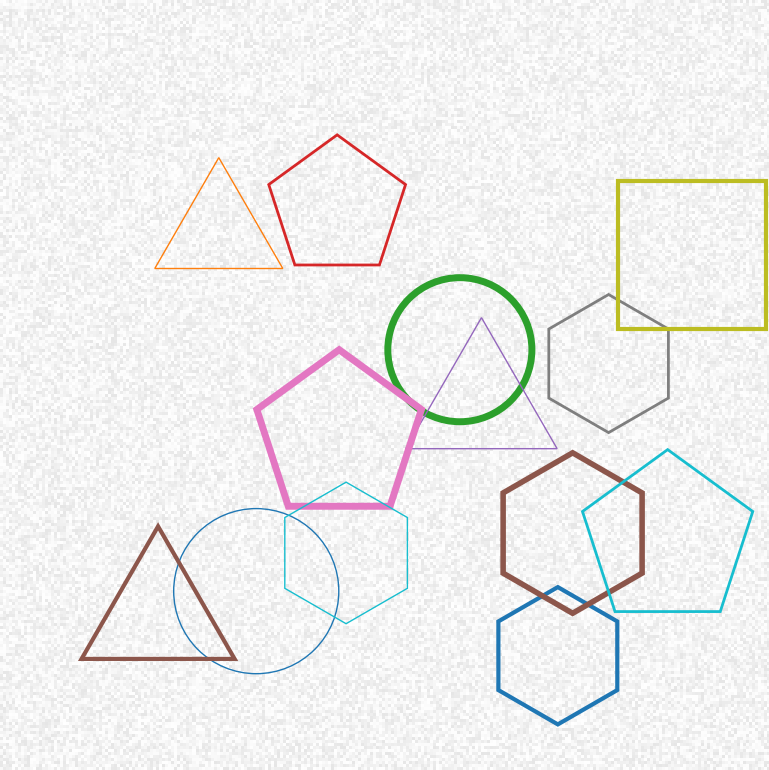[{"shape": "circle", "thickness": 0.5, "radius": 0.54, "center": [0.333, 0.232]}, {"shape": "hexagon", "thickness": 1.5, "radius": 0.45, "center": [0.724, 0.148]}, {"shape": "triangle", "thickness": 0.5, "radius": 0.48, "center": [0.284, 0.699]}, {"shape": "circle", "thickness": 2.5, "radius": 0.47, "center": [0.597, 0.546]}, {"shape": "pentagon", "thickness": 1, "radius": 0.47, "center": [0.438, 0.731]}, {"shape": "triangle", "thickness": 0.5, "radius": 0.57, "center": [0.625, 0.474]}, {"shape": "hexagon", "thickness": 2, "radius": 0.52, "center": [0.744, 0.308]}, {"shape": "triangle", "thickness": 1.5, "radius": 0.57, "center": [0.205, 0.202]}, {"shape": "pentagon", "thickness": 2.5, "radius": 0.56, "center": [0.44, 0.433]}, {"shape": "hexagon", "thickness": 1, "radius": 0.45, "center": [0.79, 0.528]}, {"shape": "square", "thickness": 1.5, "radius": 0.48, "center": [0.899, 0.669]}, {"shape": "pentagon", "thickness": 1, "radius": 0.58, "center": [0.867, 0.3]}, {"shape": "hexagon", "thickness": 0.5, "radius": 0.46, "center": [0.449, 0.282]}]